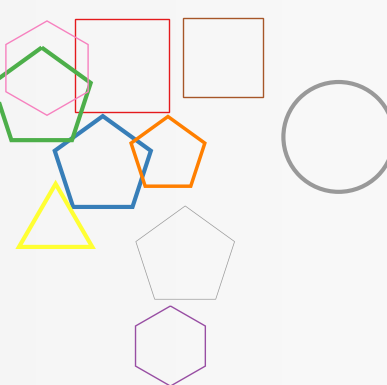[{"shape": "square", "thickness": 1, "radius": 0.61, "center": [0.316, 0.83]}, {"shape": "pentagon", "thickness": 3, "radius": 0.65, "center": [0.265, 0.568]}, {"shape": "pentagon", "thickness": 3, "radius": 0.66, "center": [0.108, 0.744]}, {"shape": "hexagon", "thickness": 1, "radius": 0.52, "center": [0.44, 0.101]}, {"shape": "pentagon", "thickness": 2.5, "radius": 0.5, "center": [0.433, 0.597]}, {"shape": "triangle", "thickness": 3, "radius": 0.55, "center": [0.144, 0.413]}, {"shape": "square", "thickness": 1, "radius": 0.52, "center": [0.576, 0.851]}, {"shape": "hexagon", "thickness": 1, "radius": 0.61, "center": [0.121, 0.823]}, {"shape": "circle", "thickness": 3, "radius": 0.71, "center": [0.874, 0.644]}, {"shape": "pentagon", "thickness": 0.5, "radius": 0.67, "center": [0.478, 0.331]}]